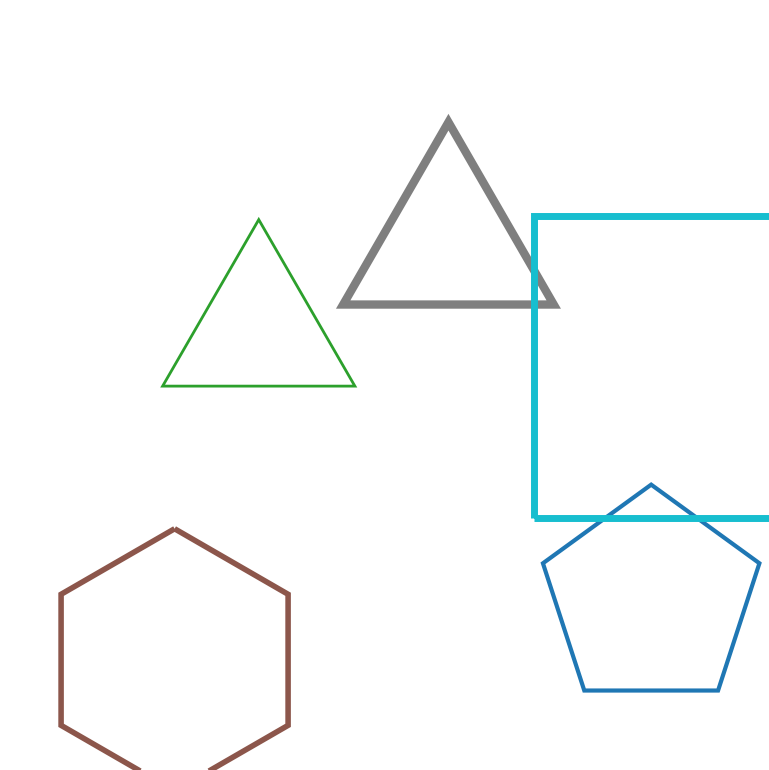[{"shape": "pentagon", "thickness": 1.5, "radius": 0.74, "center": [0.846, 0.223]}, {"shape": "triangle", "thickness": 1, "radius": 0.72, "center": [0.336, 0.571]}, {"shape": "hexagon", "thickness": 2, "radius": 0.85, "center": [0.227, 0.143]}, {"shape": "triangle", "thickness": 3, "radius": 0.79, "center": [0.582, 0.683]}, {"shape": "square", "thickness": 2.5, "radius": 0.98, "center": [0.89, 0.524]}]